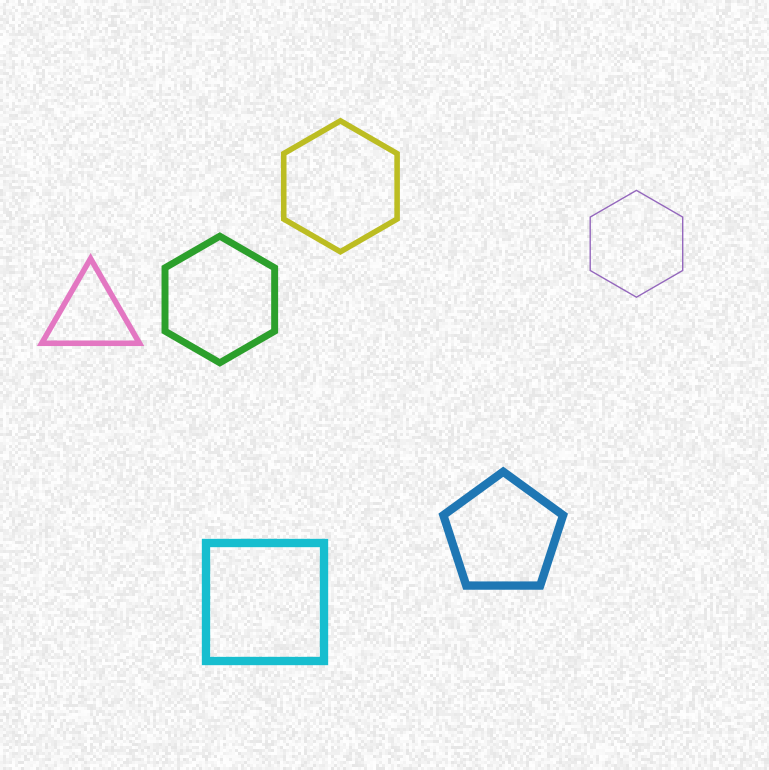[{"shape": "pentagon", "thickness": 3, "radius": 0.41, "center": [0.654, 0.306]}, {"shape": "hexagon", "thickness": 2.5, "radius": 0.41, "center": [0.285, 0.611]}, {"shape": "hexagon", "thickness": 0.5, "radius": 0.35, "center": [0.827, 0.683]}, {"shape": "triangle", "thickness": 2, "radius": 0.37, "center": [0.118, 0.591]}, {"shape": "hexagon", "thickness": 2, "radius": 0.43, "center": [0.442, 0.758]}, {"shape": "square", "thickness": 3, "radius": 0.38, "center": [0.344, 0.218]}]